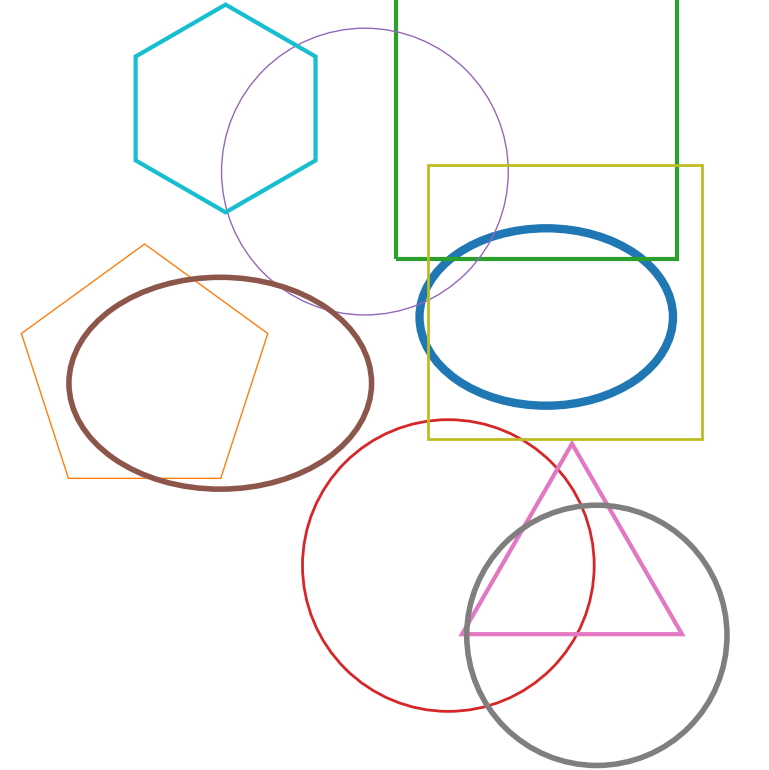[{"shape": "oval", "thickness": 3, "radius": 0.82, "center": [0.709, 0.588]}, {"shape": "pentagon", "thickness": 0.5, "radius": 0.84, "center": [0.188, 0.515]}, {"shape": "square", "thickness": 1.5, "radius": 0.91, "center": [0.697, 0.847]}, {"shape": "circle", "thickness": 1, "radius": 0.95, "center": [0.582, 0.266]}, {"shape": "circle", "thickness": 0.5, "radius": 0.93, "center": [0.474, 0.777]}, {"shape": "oval", "thickness": 2, "radius": 0.98, "center": [0.286, 0.502]}, {"shape": "triangle", "thickness": 1.5, "radius": 0.82, "center": [0.743, 0.259]}, {"shape": "circle", "thickness": 2, "radius": 0.84, "center": [0.775, 0.175]}, {"shape": "square", "thickness": 1, "radius": 0.89, "center": [0.734, 0.608]}, {"shape": "hexagon", "thickness": 1.5, "radius": 0.67, "center": [0.293, 0.859]}]